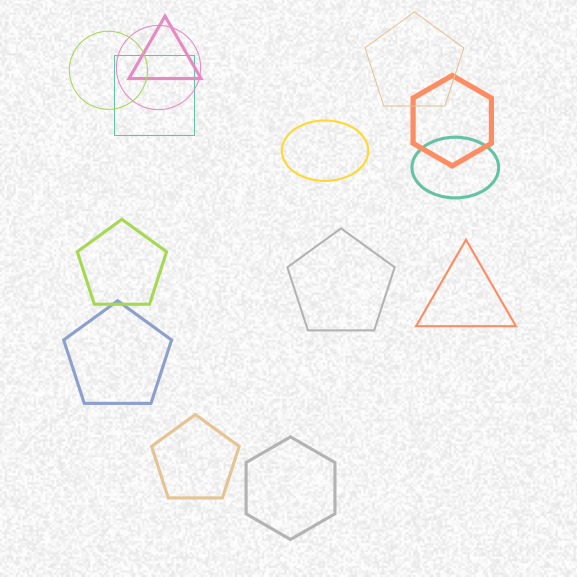[{"shape": "square", "thickness": 0.5, "radius": 0.35, "center": [0.267, 0.835]}, {"shape": "oval", "thickness": 1.5, "radius": 0.38, "center": [0.788, 0.709]}, {"shape": "triangle", "thickness": 1, "radius": 0.5, "center": [0.807, 0.484]}, {"shape": "hexagon", "thickness": 2.5, "radius": 0.39, "center": [0.783, 0.79]}, {"shape": "pentagon", "thickness": 1.5, "radius": 0.49, "center": [0.204, 0.38]}, {"shape": "circle", "thickness": 0.5, "radius": 0.36, "center": [0.274, 0.882]}, {"shape": "triangle", "thickness": 1.5, "radius": 0.36, "center": [0.286, 0.899]}, {"shape": "pentagon", "thickness": 1.5, "radius": 0.41, "center": [0.211, 0.538]}, {"shape": "circle", "thickness": 0.5, "radius": 0.34, "center": [0.188, 0.877]}, {"shape": "oval", "thickness": 1, "radius": 0.37, "center": [0.563, 0.738]}, {"shape": "pentagon", "thickness": 0.5, "radius": 0.45, "center": [0.718, 0.888]}, {"shape": "pentagon", "thickness": 1.5, "radius": 0.4, "center": [0.338, 0.202]}, {"shape": "hexagon", "thickness": 1.5, "radius": 0.44, "center": [0.503, 0.154]}, {"shape": "pentagon", "thickness": 1, "radius": 0.49, "center": [0.591, 0.506]}]